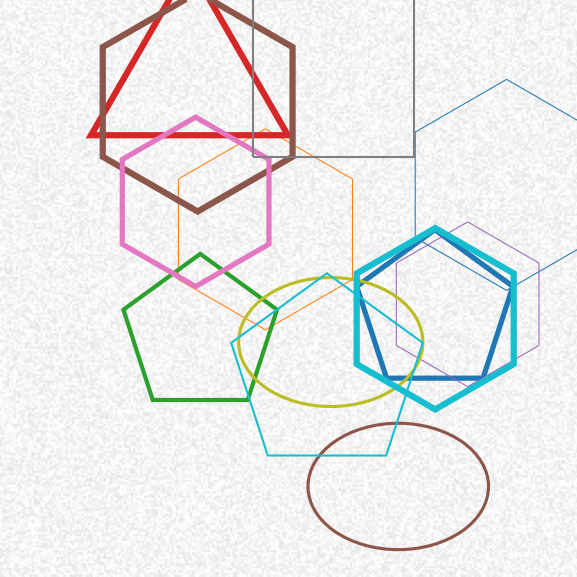[{"shape": "hexagon", "thickness": 0.5, "radius": 0.91, "center": [0.877, 0.679]}, {"shape": "pentagon", "thickness": 2.5, "radius": 0.71, "center": [0.753, 0.459]}, {"shape": "hexagon", "thickness": 0.5, "radius": 0.87, "center": [0.46, 0.602]}, {"shape": "pentagon", "thickness": 2, "radius": 0.7, "center": [0.347, 0.42]}, {"shape": "triangle", "thickness": 3, "radius": 0.98, "center": [0.328, 0.863]}, {"shape": "hexagon", "thickness": 0.5, "radius": 0.71, "center": [0.81, 0.472]}, {"shape": "hexagon", "thickness": 3, "radius": 0.95, "center": [0.342, 0.823]}, {"shape": "oval", "thickness": 1.5, "radius": 0.78, "center": [0.69, 0.157]}, {"shape": "hexagon", "thickness": 2.5, "radius": 0.73, "center": [0.339, 0.65]}, {"shape": "square", "thickness": 1, "radius": 0.7, "center": [0.577, 0.867]}, {"shape": "oval", "thickness": 1.5, "radius": 0.8, "center": [0.573, 0.407]}, {"shape": "hexagon", "thickness": 3, "radius": 0.78, "center": [0.754, 0.447]}, {"shape": "pentagon", "thickness": 1, "radius": 0.87, "center": [0.566, 0.352]}]